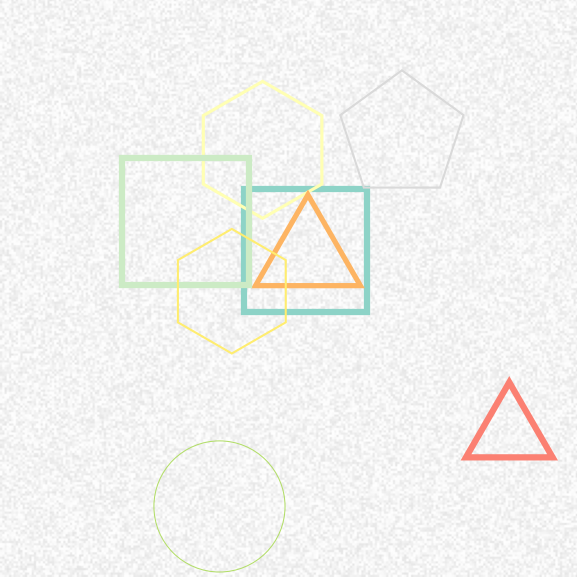[{"shape": "square", "thickness": 3, "radius": 0.53, "center": [0.529, 0.565]}, {"shape": "hexagon", "thickness": 1.5, "radius": 0.59, "center": [0.455, 0.74]}, {"shape": "triangle", "thickness": 3, "radius": 0.43, "center": [0.882, 0.251]}, {"shape": "triangle", "thickness": 2.5, "radius": 0.52, "center": [0.533, 0.557]}, {"shape": "circle", "thickness": 0.5, "radius": 0.57, "center": [0.38, 0.122]}, {"shape": "pentagon", "thickness": 1, "radius": 0.56, "center": [0.696, 0.765]}, {"shape": "square", "thickness": 3, "radius": 0.55, "center": [0.321, 0.616]}, {"shape": "hexagon", "thickness": 1, "radius": 0.54, "center": [0.401, 0.495]}]